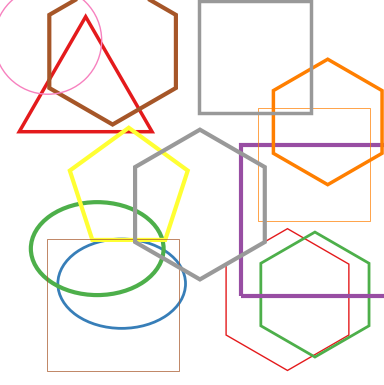[{"shape": "triangle", "thickness": 2.5, "radius": 1.0, "center": [0.222, 0.757]}, {"shape": "hexagon", "thickness": 1, "radius": 0.92, "center": [0.747, 0.222]}, {"shape": "oval", "thickness": 2, "radius": 0.83, "center": [0.316, 0.263]}, {"shape": "oval", "thickness": 3, "radius": 0.86, "center": [0.253, 0.354]}, {"shape": "hexagon", "thickness": 2, "radius": 0.81, "center": [0.818, 0.235]}, {"shape": "square", "thickness": 3, "radius": 0.98, "center": [0.822, 0.428]}, {"shape": "square", "thickness": 0.5, "radius": 0.73, "center": [0.815, 0.572]}, {"shape": "hexagon", "thickness": 2.5, "radius": 0.81, "center": [0.851, 0.683]}, {"shape": "pentagon", "thickness": 3, "radius": 0.81, "center": [0.334, 0.507]}, {"shape": "square", "thickness": 0.5, "radius": 0.86, "center": [0.293, 0.207]}, {"shape": "hexagon", "thickness": 3, "radius": 0.95, "center": [0.292, 0.866]}, {"shape": "circle", "thickness": 1, "radius": 0.7, "center": [0.124, 0.895]}, {"shape": "square", "thickness": 2.5, "radius": 0.73, "center": [0.662, 0.853]}, {"shape": "hexagon", "thickness": 3, "radius": 0.97, "center": [0.519, 0.469]}]